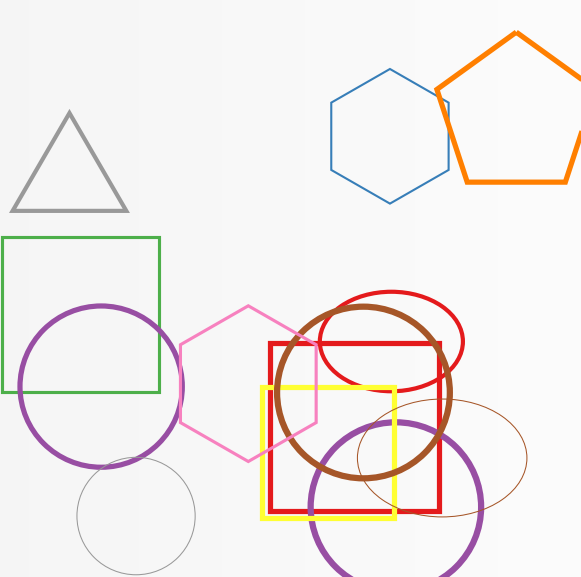[{"shape": "oval", "thickness": 2, "radius": 0.62, "center": [0.673, 0.408]}, {"shape": "square", "thickness": 2.5, "radius": 0.73, "center": [0.61, 0.26]}, {"shape": "hexagon", "thickness": 1, "radius": 0.58, "center": [0.671, 0.763]}, {"shape": "square", "thickness": 1.5, "radius": 0.67, "center": [0.139, 0.455]}, {"shape": "circle", "thickness": 3, "radius": 0.73, "center": [0.681, 0.121]}, {"shape": "circle", "thickness": 2.5, "radius": 0.7, "center": [0.174, 0.33]}, {"shape": "pentagon", "thickness": 2.5, "radius": 0.72, "center": [0.888, 0.8]}, {"shape": "square", "thickness": 2.5, "radius": 0.57, "center": [0.565, 0.216]}, {"shape": "circle", "thickness": 3, "radius": 0.74, "center": [0.625, 0.319]}, {"shape": "oval", "thickness": 0.5, "radius": 0.73, "center": [0.761, 0.206]}, {"shape": "hexagon", "thickness": 1.5, "radius": 0.67, "center": [0.427, 0.335]}, {"shape": "circle", "thickness": 0.5, "radius": 0.51, "center": [0.234, 0.106]}, {"shape": "triangle", "thickness": 2, "radius": 0.56, "center": [0.12, 0.69]}]